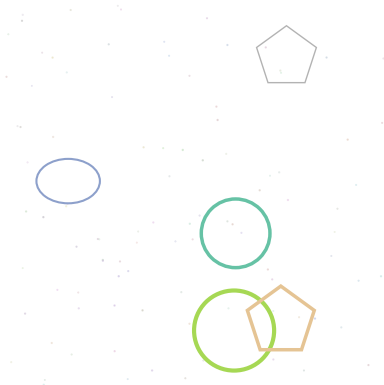[{"shape": "circle", "thickness": 2.5, "radius": 0.45, "center": [0.612, 0.394]}, {"shape": "oval", "thickness": 1.5, "radius": 0.41, "center": [0.177, 0.53]}, {"shape": "circle", "thickness": 3, "radius": 0.52, "center": [0.608, 0.141]}, {"shape": "pentagon", "thickness": 2.5, "radius": 0.46, "center": [0.729, 0.166]}, {"shape": "pentagon", "thickness": 1, "radius": 0.41, "center": [0.744, 0.851]}]